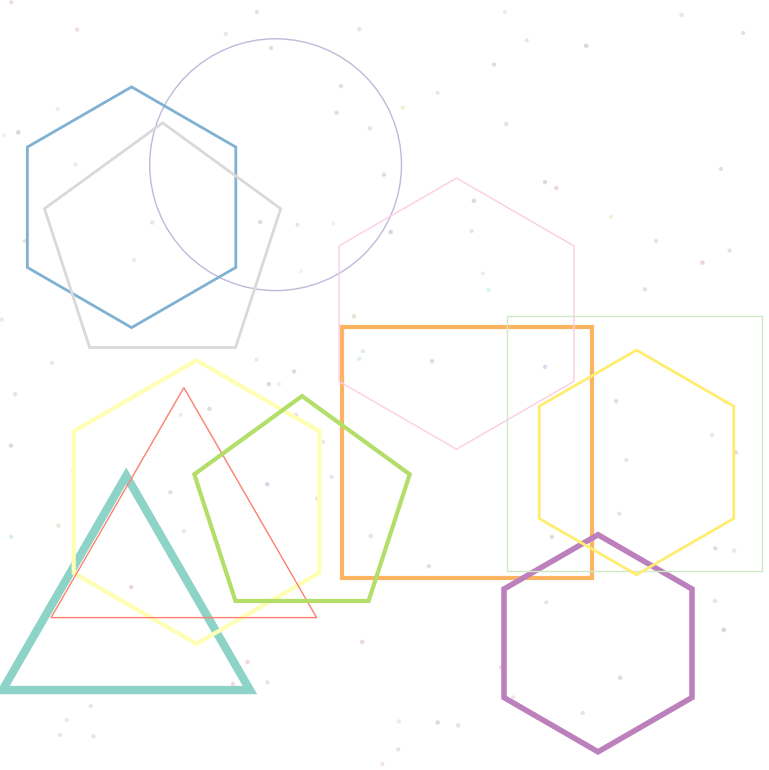[{"shape": "triangle", "thickness": 3, "radius": 0.93, "center": [0.164, 0.197]}, {"shape": "hexagon", "thickness": 1.5, "radius": 0.92, "center": [0.255, 0.348]}, {"shape": "circle", "thickness": 0.5, "radius": 0.82, "center": [0.358, 0.786]}, {"shape": "triangle", "thickness": 0.5, "radius": 1.0, "center": [0.239, 0.297]}, {"shape": "hexagon", "thickness": 1, "radius": 0.78, "center": [0.171, 0.731]}, {"shape": "square", "thickness": 1.5, "radius": 0.81, "center": [0.607, 0.413]}, {"shape": "pentagon", "thickness": 1.5, "radius": 0.74, "center": [0.392, 0.339]}, {"shape": "hexagon", "thickness": 0.5, "radius": 0.88, "center": [0.593, 0.593]}, {"shape": "pentagon", "thickness": 1, "radius": 0.81, "center": [0.211, 0.679]}, {"shape": "hexagon", "thickness": 2, "radius": 0.7, "center": [0.777, 0.165]}, {"shape": "square", "thickness": 0.5, "radius": 0.83, "center": [0.824, 0.424]}, {"shape": "hexagon", "thickness": 1, "radius": 0.73, "center": [0.827, 0.399]}]